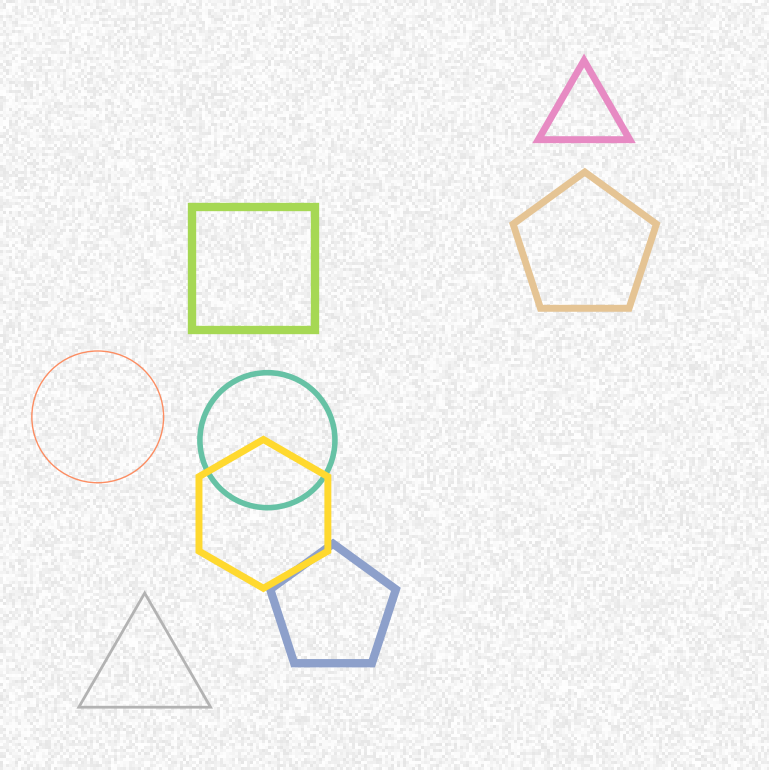[{"shape": "circle", "thickness": 2, "radius": 0.44, "center": [0.347, 0.428]}, {"shape": "circle", "thickness": 0.5, "radius": 0.43, "center": [0.127, 0.459]}, {"shape": "pentagon", "thickness": 3, "radius": 0.43, "center": [0.433, 0.208]}, {"shape": "triangle", "thickness": 2.5, "radius": 0.34, "center": [0.759, 0.853]}, {"shape": "square", "thickness": 3, "radius": 0.4, "center": [0.33, 0.651]}, {"shape": "hexagon", "thickness": 2.5, "radius": 0.48, "center": [0.342, 0.333]}, {"shape": "pentagon", "thickness": 2.5, "radius": 0.49, "center": [0.759, 0.679]}, {"shape": "triangle", "thickness": 1, "radius": 0.49, "center": [0.188, 0.131]}]